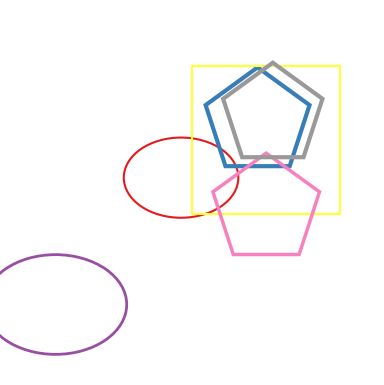[{"shape": "oval", "thickness": 1.5, "radius": 0.74, "center": [0.47, 0.539]}, {"shape": "pentagon", "thickness": 3, "radius": 0.71, "center": [0.669, 0.683]}, {"shape": "oval", "thickness": 2, "radius": 0.93, "center": [0.144, 0.209]}, {"shape": "square", "thickness": 1.5, "radius": 0.96, "center": [0.691, 0.636]}, {"shape": "pentagon", "thickness": 2.5, "radius": 0.73, "center": [0.691, 0.457]}, {"shape": "pentagon", "thickness": 3, "radius": 0.68, "center": [0.709, 0.701]}]